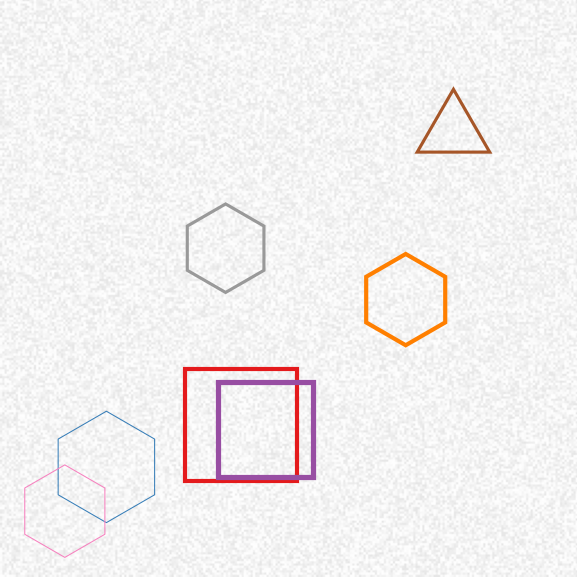[{"shape": "square", "thickness": 2, "radius": 0.49, "center": [0.418, 0.263]}, {"shape": "hexagon", "thickness": 0.5, "radius": 0.48, "center": [0.184, 0.191]}, {"shape": "square", "thickness": 2.5, "radius": 0.41, "center": [0.46, 0.255]}, {"shape": "hexagon", "thickness": 2, "radius": 0.4, "center": [0.703, 0.48]}, {"shape": "triangle", "thickness": 1.5, "radius": 0.36, "center": [0.785, 0.772]}, {"shape": "hexagon", "thickness": 0.5, "radius": 0.4, "center": [0.112, 0.114]}, {"shape": "hexagon", "thickness": 1.5, "radius": 0.38, "center": [0.391, 0.569]}]